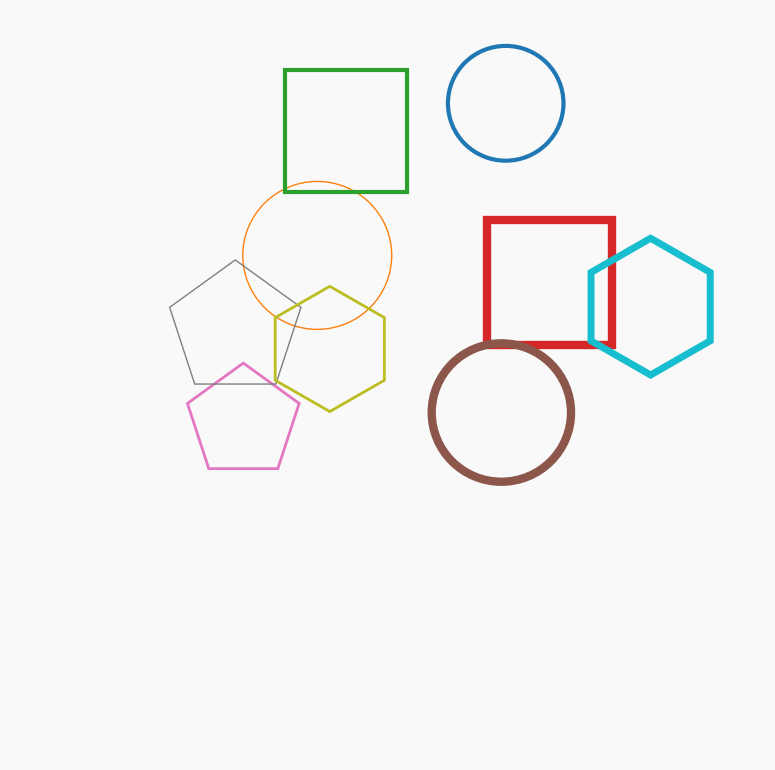[{"shape": "circle", "thickness": 1.5, "radius": 0.37, "center": [0.653, 0.866]}, {"shape": "circle", "thickness": 0.5, "radius": 0.48, "center": [0.409, 0.668]}, {"shape": "square", "thickness": 1.5, "radius": 0.4, "center": [0.447, 0.83]}, {"shape": "square", "thickness": 3, "radius": 0.4, "center": [0.709, 0.633]}, {"shape": "circle", "thickness": 3, "radius": 0.45, "center": [0.647, 0.464]}, {"shape": "pentagon", "thickness": 1, "radius": 0.38, "center": [0.314, 0.453]}, {"shape": "pentagon", "thickness": 0.5, "radius": 0.45, "center": [0.304, 0.573]}, {"shape": "hexagon", "thickness": 1, "radius": 0.41, "center": [0.426, 0.547]}, {"shape": "hexagon", "thickness": 2.5, "radius": 0.44, "center": [0.84, 0.602]}]